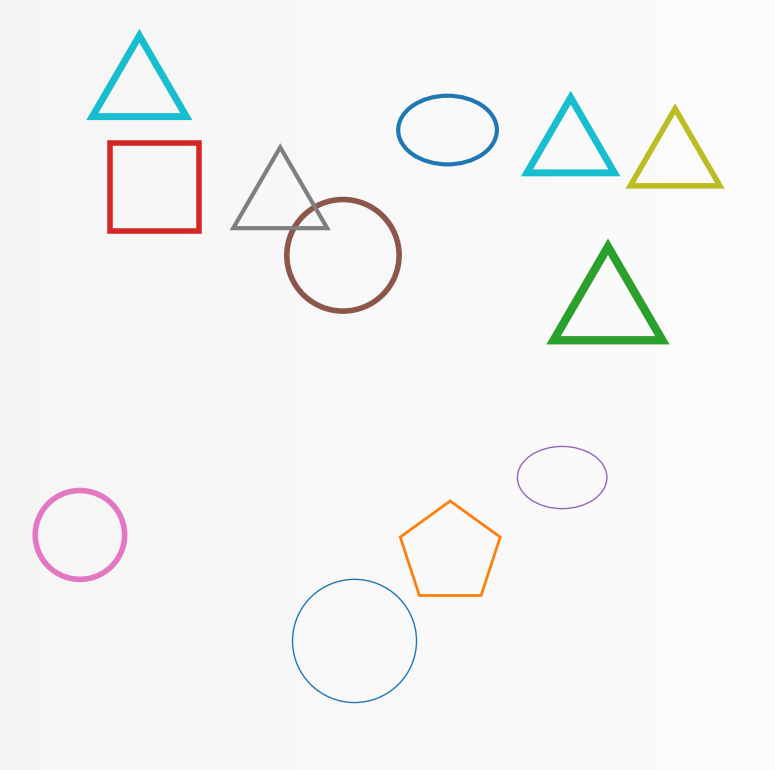[{"shape": "oval", "thickness": 1.5, "radius": 0.32, "center": [0.577, 0.831]}, {"shape": "circle", "thickness": 0.5, "radius": 0.4, "center": [0.457, 0.168]}, {"shape": "pentagon", "thickness": 1, "radius": 0.34, "center": [0.581, 0.282]}, {"shape": "triangle", "thickness": 3, "radius": 0.4, "center": [0.785, 0.599]}, {"shape": "square", "thickness": 2, "radius": 0.29, "center": [0.2, 0.757]}, {"shape": "oval", "thickness": 0.5, "radius": 0.29, "center": [0.725, 0.38]}, {"shape": "circle", "thickness": 2, "radius": 0.36, "center": [0.443, 0.668]}, {"shape": "circle", "thickness": 2, "radius": 0.29, "center": [0.103, 0.305]}, {"shape": "triangle", "thickness": 1.5, "radius": 0.35, "center": [0.362, 0.739]}, {"shape": "triangle", "thickness": 2, "radius": 0.33, "center": [0.871, 0.792]}, {"shape": "triangle", "thickness": 2.5, "radius": 0.33, "center": [0.736, 0.808]}, {"shape": "triangle", "thickness": 2.5, "radius": 0.35, "center": [0.18, 0.884]}]